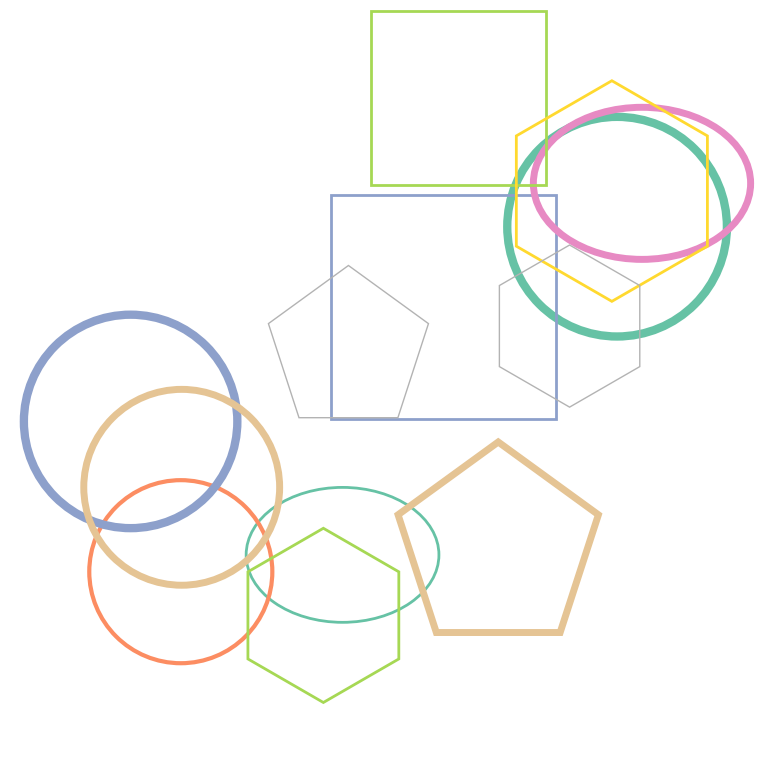[{"shape": "oval", "thickness": 1, "radius": 0.63, "center": [0.445, 0.279]}, {"shape": "circle", "thickness": 3, "radius": 0.71, "center": [0.801, 0.706]}, {"shape": "circle", "thickness": 1.5, "radius": 0.59, "center": [0.235, 0.258]}, {"shape": "square", "thickness": 1, "radius": 0.73, "center": [0.576, 0.602]}, {"shape": "circle", "thickness": 3, "radius": 0.69, "center": [0.17, 0.453]}, {"shape": "oval", "thickness": 2.5, "radius": 0.71, "center": [0.834, 0.762]}, {"shape": "square", "thickness": 1, "radius": 0.57, "center": [0.595, 0.873]}, {"shape": "hexagon", "thickness": 1, "radius": 0.57, "center": [0.42, 0.201]}, {"shape": "hexagon", "thickness": 1, "radius": 0.72, "center": [0.795, 0.752]}, {"shape": "pentagon", "thickness": 2.5, "radius": 0.68, "center": [0.647, 0.289]}, {"shape": "circle", "thickness": 2.5, "radius": 0.64, "center": [0.236, 0.367]}, {"shape": "pentagon", "thickness": 0.5, "radius": 0.55, "center": [0.453, 0.546]}, {"shape": "hexagon", "thickness": 0.5, "radius": 0.53, "center": [0.74, 0.577]}]